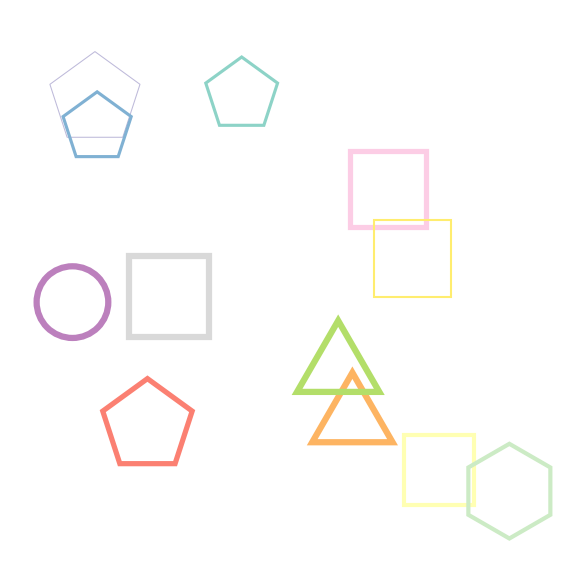[{"shape": "pentagon", "thickness": 1.5, "radius": 0.33, "center": [0.418, 0.835]}, {"shape": "square", "thickness": 2, "radius": 0.3, "center": [0.76, 0.185]}, {"shape": "pentagon", "thickness": 0.5, "radius": 0.41, "center": [0.164, 0.828]}, {"shape": "pentagon", "thickness": 2.5, "radius": 0.41, "center": [0.255, 0.262]}, {"shape": "pentagon", "thickness": 1.5, "radius": 0.31, "center": [0.168, 0.778]}, {"shape": "triangle", "thickness": 3, "radius": 0.4, "center": [0.61, 0.274]}, {"shape": "triangle", "thickness": 3, "radius": 0.41, "center": [0.586, 0.362]}, {"shape": "square", "thickness": 2.5, "radius": 0.33, "center": [0.672, 0.672]}, {"shape": "square", "thickness": 3, "radius": 0.35, "center": [0.293, 0.486]}, {"shape": "circle", "thickness": 3, "radius": 0.31, "center": [0.125, 0.476]}, {"shape": "hexagon", "thickness": 2, "radius": 0.41, "center": [0.882, 0.149]}, {"shape": "square", "thickness": 1, "radius": 0.33, "center": [0.715, 0.552]}]